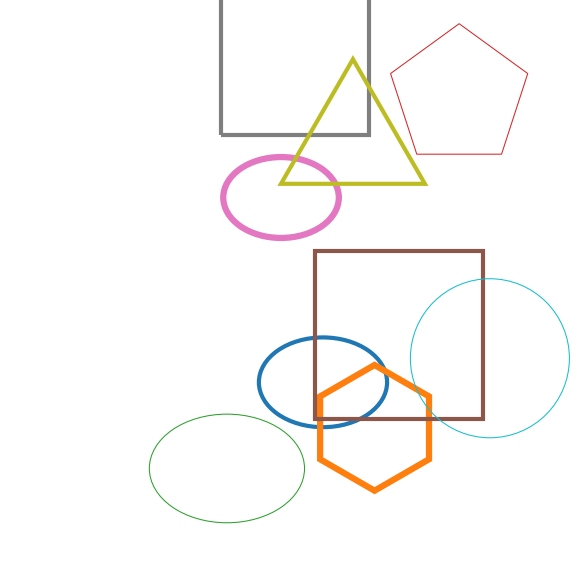[{"shape": "oval", "thickness": 2, "radius": 0.55, "center": [0.559, 0.337]}, {"shape": "hexagon", "thickness": 3, "radius": 0.54, "center": [0.649, 0.258]}, {"shape": "oval", "thickness": 0.5, "radius": 0.67, "center": [0.393, 0.188]}, {"shape": "pentagon", "thickness": 0.5, "radius": 0.62, "center": [0.795, 0.833]}, {"shape": "square", "thickness": 2, "radius": 0.73, "center": [0.691, 0.419]}, {"shape": "oval", "thickness": 3, "radius": 0.5, "center": [0.487, 0.657]}, {"shape": "square", "thickness": 2, "radius": 0.64, "center": [0.51, 0.894]}, {"shape": "triangle", "thickness": 2, "radius": 0.72, "center": [0.611, 0.753]}, {"shape": "circle", "thickness": 0.5, "radius": 0.69, "center": [0.848, 0.379]}]